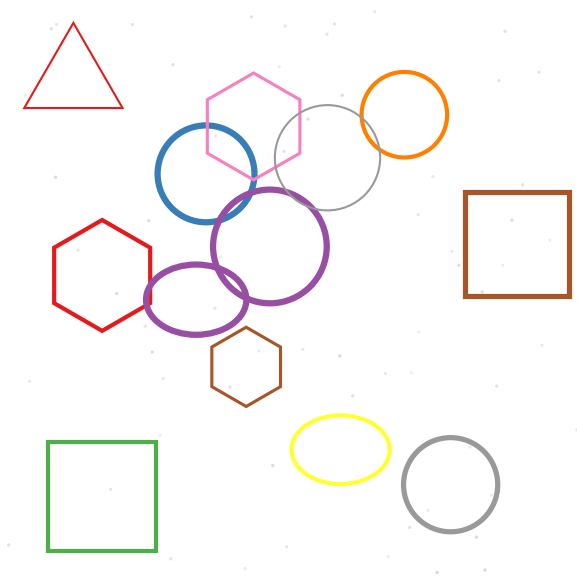[{"shape": "triangle", "thickness": 1, "radius": 0.49, "center": [0.127, 0.861]}, {"shape": "hexagon", "thickness": 2, "radius": 0.48, "center": [0.177, 0.522]}, {"shape": "circle", "thickness": 3, "radius": 0.42, "center": [0.357, 0.698]}, {"shape": "square", "thickness": 2, "radius": 0.47, "center": [0.176, 0.14]}, {"shape": "circle", "thickness": 3, "radius": 0.49, "center": [0.467, 0.572]}, {"shape": "oval", "thickness": 3, "radius": 0.43, "center": [0.34, 0.48]}, {"shape": "circle", "thickness": 2, "radius": 0.37, "center": [0.7, 0.801]}, {"shape": "oval", "thickness": 2, "radius": 0.43, "center": [0.59, 0.22]}, {"shape": "hexagon", "thickness": 1.5, "radius": 0.34, "center": [0.426, 0.364]}, {"shape": "square", "thickness": 2.5, "radius": 0.45, "center": [0.895, 0.577]}, {"shape": "hexagon", "thickness": 1.5, "radius": 0.46, "center": [0.439, 0.78]}, {"shape": "circle", "thickness": 2.5, "radius": 0.41, "center": [0.78, 0.16]}, {"shape": "circle", "thickness": 1, "radius": 0.46, "center": [0.567, 0.726]}]